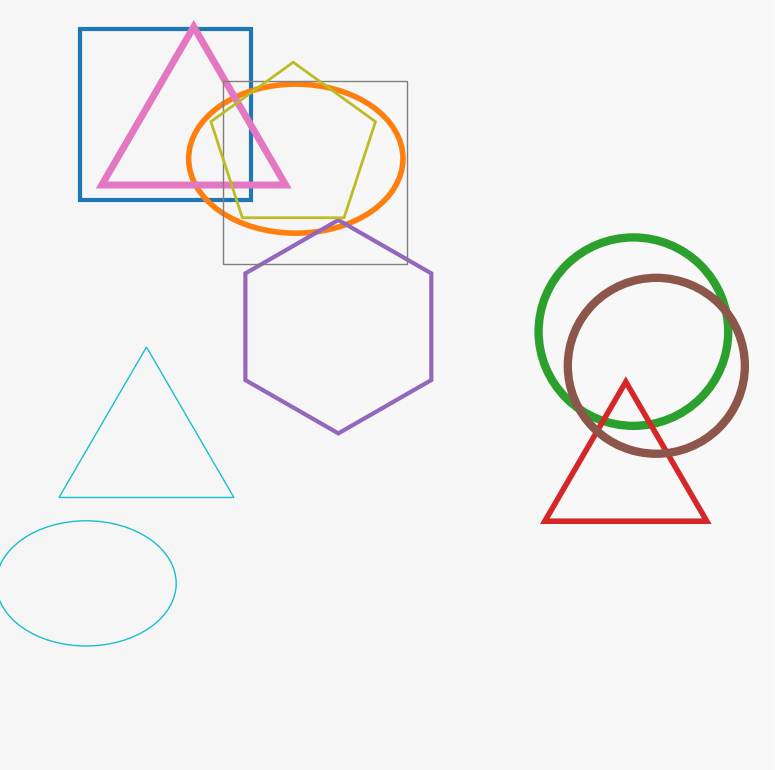[{"shape": "square", "thickness": 1.5, "radius": 0.55, "center": [0.213, 0.852]}, {"shape": "oval", "thickness": 2, "radius": 0.69, "center": [0.382, 0.794]}, {"shape": "circle", "thickness": 3, "radius": 0.61, "center": [0.817, 0.569]}, {"shape": "triangle", "thickness": 2, "radius": 0.6, "center": [0.808, 0.383]}, {"shape": "hexagon", "thickness": 1.5, "radius": 0.69, "center": [0.437, 0.576]}, {"shape": "circle", "thickness": 3, "radius": 0.57, "center": [0.847, 0.525]}, {"shape": "triangle", "thickness": 2.5, "radius": 0.69, "center": [0.25, 0.828]}, {"shape": "square", "thickness": 0.5, "radius": 0.59, "center": [0.407, 0.776]}, {"shape": "pentagon", "thickness": 1, "radius": 0.56, "center": [0.378, 0.808]}, {"shape": "oval", "thickness": 0.5, "radius": 0.58, "center": [0.111, 0.242]}, {"shape": "triangle", "thickness": 0.5, "radius": 0.65, "center": [0.189, 0.419]}]